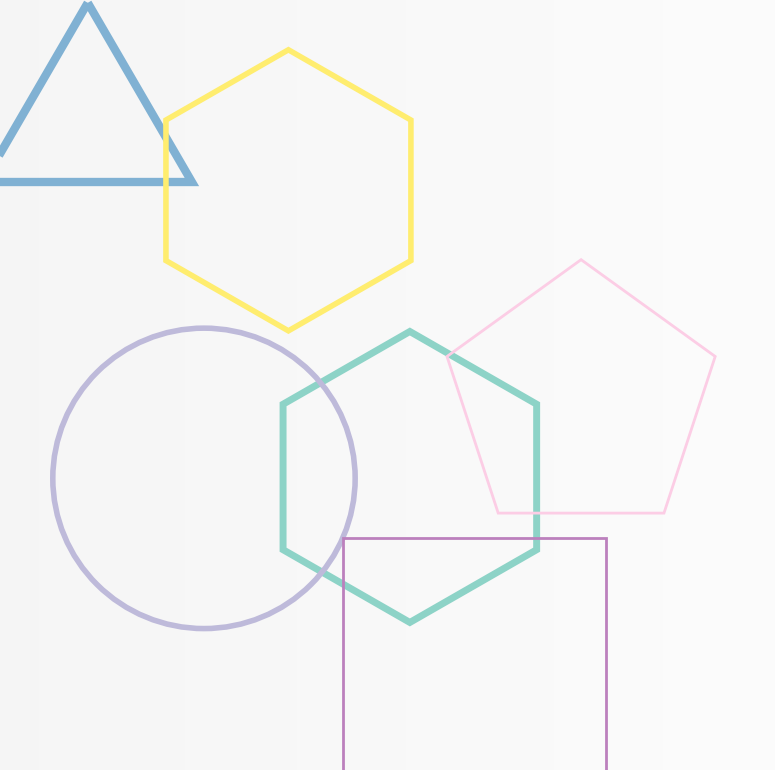[{"shape": "hexagon", "thickness": 2.5, "radius": 0.94, "center": [0.529, 0.381]}, {"shape": "circle", "thickness": 2, "radius": 0.98, "center": [0.263, 0.379]}, {"shape": "triangle", "thickness": 3, "radius": 0.78, "center": [0.113, 0.841]}, {"shape": "pentagon", "thickness": 1, "radius": 0.91, "center": [0.75, 0.481]}, {"shape": "square", "thickness": 1, "radius": 0.85, "center": [0.612, 0.132]}, {"shape": "hexagon", "thickness": 2, "radius": 0.91, "center": [0.372, 0.753]}]